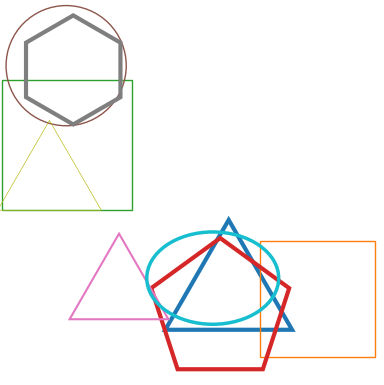[{"shape": "triangle", "thickness": 3, "radius": 0.95, "center": [0.594, 0.239]}, {"shape": "square", "thickness": 1, "radius": 0.75, "center": [0.824, 0.224]}, {"shape": "square", "thickness": 1, "radius": 0.85, "center": [0.174, 0.624]}, {"shape": "pentagon", "thickness": 3, "radius": 0.94, "center": [0.572, 0.193]}, {"shape": "circle", "thickness": 1, "radius": 0.78, "center": [0.172, 0.829]}, {"shape": "triangle", "thickness": 1.5, "radius": 0.74, "center": [0.309, 0.245]}, {"shape": "hexagon", "thickness": 3, "radius": 0.71, "center": [0.19, 0.818]}, {"shape": "triangle", "thickness": 0.5, "radius": 0.78, "center": [0.128, 0.532]}, {"shape": "oval", "thickness": 2.5, "radius": 0.86, "center": [0.553, 0.278]}]